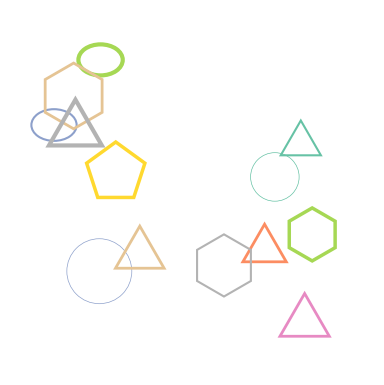[{"shape": "circle", "thickness": 0.5, "radius": 0.32, "center": [0.714, 0.54]}, {"shape": "triangle", "thickness": 1.5, "radius": 0.3, "center": [0.781, 0.627]}, {"shape": "triangle", "thickness": 2, "radius": 0.33, "center": [0.687, 0.353]}, {"shape": "oval", "thickness": 1.5, "radius": 0.29, "center": [0.14, 0.675]}, {"shape": "circle", "thickness": 0.5, "radius": 0.42, "center": [0.258, 0.296]}, {"shape": "triangle", "thickness": 2, "radius": 0.37, "center": [0.791, 0.164]}, {"shape": "hexagon", "thickness": 2.5, "radius": 0.34, "center": [0.811, 0.391]}, {"shape": "oval", "thickness": 3, "radius": 0.29, "center": [0.261, 0.844]}, {"shape": "pentagon", "thickness": 2.5, "radius": 0.4, "center": [0.301, 0.552]}, {"shape": "hexagon", "thickness": 2, "radius": 0.43, "center": [0.191, 0.751]}, {"shape": "triangle", "thickness": 2, "radius": 0.36, "center": [0.363, 0.34]}, {"shape": "triangle", "thickness": 3, "radius": 0.4, "center": [0.196, 0.662]}, {"shape": "hexagon", "thickness": 1.5, "radius": 0.4, "center": [0.582, 0.311]}]